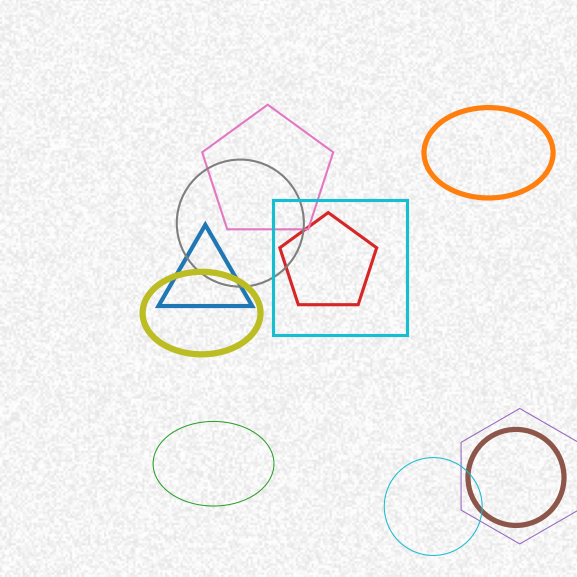[{"shape": "triangle", "thickness": 2, "radius": 0.47, "center": [0.356, 0.516]}, {"shape": "oval", "thickness": 2.5, "radius": 0.56, "center": [0.846, 0.735]}, {"shape": "oval", "thickness": 0.5, "radius": 0.52, "center": [0.37, 0.196]}, {"shape": "pentagon", "thickness": 1.5, "radius": 0.44, "center": [0.568, 0.543]}, {"shape": "hexagon", "thickness": 0.5, "radius": 0.59, "center": [0.9, 0.175]}, {"shape": "circle", "thickness": 2.5, "radius": 0.42, "center": [0.893, 0.172]}, {"shape": "pentagon", "thickness": 1, "radius": 0.6, "center": [0.464, 0.699]}, {"shape": "circle", "thickness": 1, "radius": 0.55, "center": [0.416, 0.613]}, {"shape": "oval", "thickness": 3, "radius": 0.51, "center": [0.349, 0.457]}, {"shape": "circle", "thickness": 0.5, "radius": 0.42, "center": [0.75, 0.122]}, {"shape": "square", "thickness": 1.5, "radius": 0.58, "center": [0.588, 0.536]}]